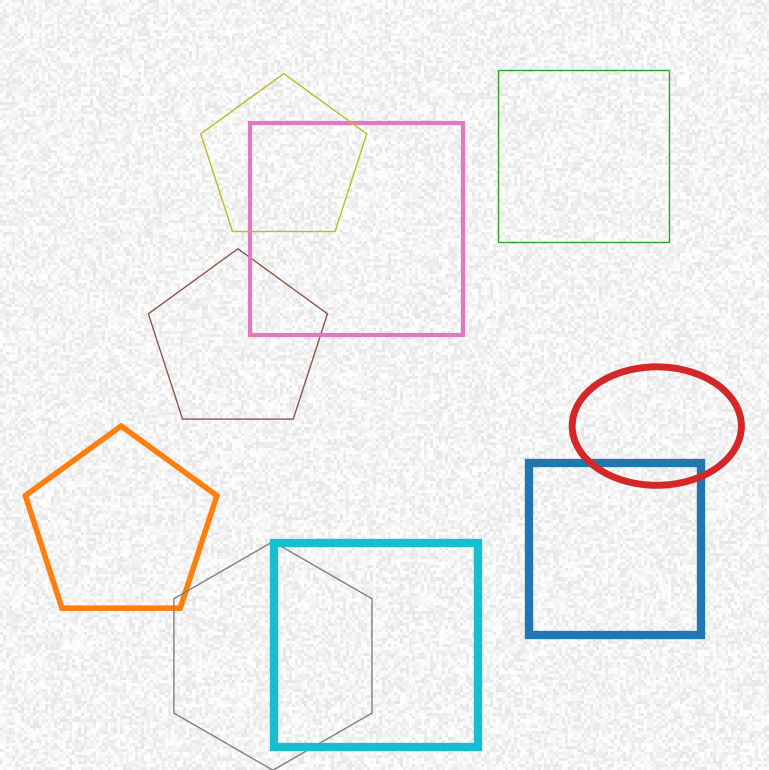[{"shape": "square", "thickness": 3, "radius": 0.56, "center": [0.798, 0.286]}, {"shape": "pentagon", "thickness": 2, "radius": 0.65, "center": [0.157, 0.316]}, {"shape": "square", "thickness": 0.5, "radius": 0.56, "center": [0.758, 0.798]}, {"shape": "oval", "thickness": 2.5, "radius": 0.55, "center": [0.853, 0.447]}, {"shape": "pentagon", "thickness": 0.5, "radius": 0.61, "center": [0.309, 0.555]}, {"shape": "square", "thickness": 1.5, "radius": 0.69, "center": [0.463, 0.703]}, {"shape": "hexagon", "thickness": 0.5, "radius": 0.74, "center": [0.354, 0.148]}, {"shape": "pentagon", "thickness": 0.5, "radius": 0.57, "center": [0.369, 0.791]}, {"shape": "square", "thickness": 3, "radius": 0.66, "center": [0.488, 0.163]}]